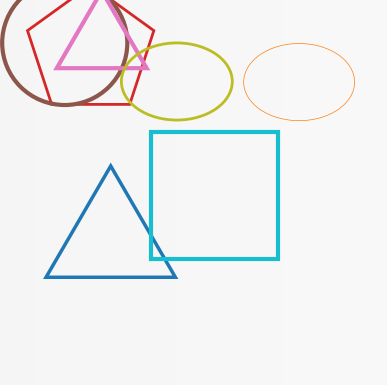[{"shape": "triangle", "thickness": 2.5, "radius": 0.96, "center": [0.286, 0.376]}, {"shape": "oval", "thickness": 0.5, "radius": 0.72, "center": [0.772, 0.787]}, {"shape": "pentagon", "thickness": 2, "radius": 0.86, "center": [0.234, 0.868]}, {"shape": "circle", "thickness": 3, "radius": 0.81, "center": [0.167, 0.889]}, {"shape": "triangle", "thickness": 3, "radius": 0.67, "center": [0.262, 0.89]}, {"shape": "oval", "thickness": 2, "radius": 0.72, "center": [0.456, 0.788]}, {"shape": "square", "thickness": 3, "radius": 0.82, "center": [0.554, 0.492]}]